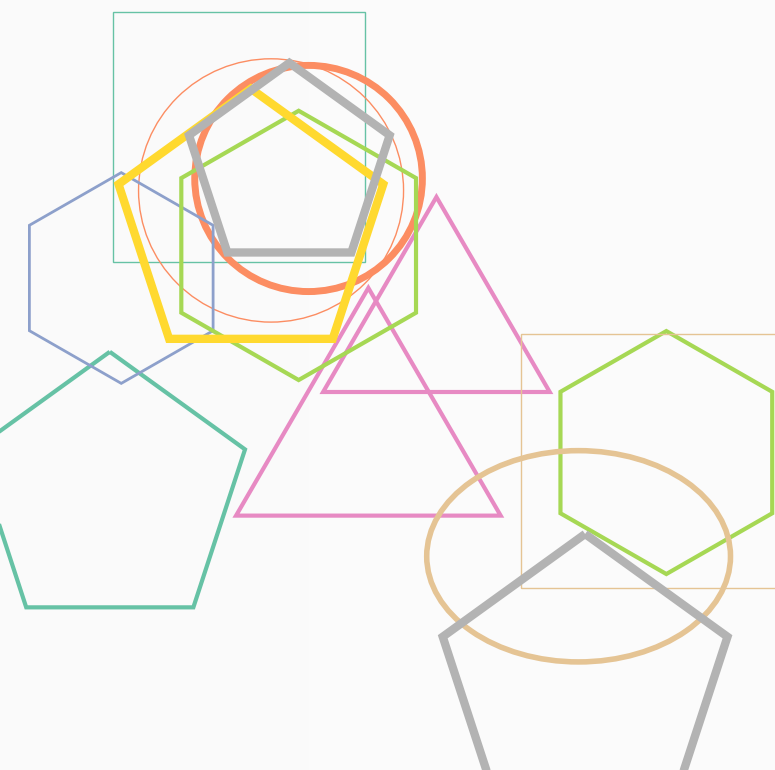[{"shape": "pentagon", "thickness": 1.5, "radius": 0.92, "center": [0.142, 0.36]}, {"shape": "square", "thickness": 0.5, "radius": 0.81, "center": [0.308, 0.822]}, {"shape": "circle", "thickness": 2.5, "radius": 0.73, "center": [0.398, 0.768]}, {"shape": "circle", "thickness": 0.5, "radius": 0.85, "center": [0.35, 0.753]}, {"shape": "hexagon", "thickness": 1, "radius": 0.68, "center": [0.156, 0.639]}, {"shape": "triangle", "thickness": 1.5, "radius": 0.84, "center": [0.563, 0.575]}, {"shape": "triangle", "thickness": 1.5, "radius": 0.99, "center": [0.475, 0.429]}, {"shape": "hexagon", "thickness": 1.5, "radius": 0.79, "center": [0.86, 0.412]}, {"shape": "hexagon", "thickness": 1.5, "radius": 0.87, "center": [0.385, 0.681]}, {"shape": "pentagon", "thickness": 3, "radius": 0.9, "center": [0.324, 0.705]}, {"shape": "square", "thickness": 0.5, "radius": 0.82, "center": [0.838, 0.402]}, {"shape": "oval", "thickness": 2, "radius": 0.98, "center": [0.747, 0.278]}, {"shape": "pentagon", "thickness": 3, "radius": 0.68, "center": [0.373, 0.782]}, {"shape": "pentagon", "thickness": 3, "radius": 0.97, "center": [0.755, 0.113]}]